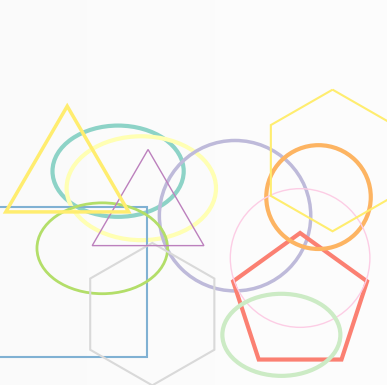[{"shape": "oval", "thickness": 3, "radius": 0.85, "center": [0.305, 0.555]}, {"shape": "oval", "thickness": 3, "radius": 0.96, "center": [0.365, 0.511]}, {"shape": "circle", "thickness": 2.5, "radius": 0.98, "center": [0.607, 0.44]}, {"shape": "pentagon", "thickness": 3, "radius": 0.91, "center": [0.774, 0.213]}, {"shape": "square", "thickness": 1.5, "radius": 0.98, "center": [0.184, 0.267]}, {"shape": "circle", "thickness": 3, "radius": 0.67, "center": [0.822, 0.488]}, {"shape": "oval", "thickness": 2, "radius": 0.84, "center": [0.264, 0.355]}, {"shape": "circle", "thickness": 1, "radius": 0.9, "center": [0.774, 0.33]}, {"shape": "hexagon", "thickness": 1.5, "radius": 0.92, "center": [0.393, 0.184]}, {"shape": "triangle", "thickness": 1, "radius": 0.83, "center": [0.382, 0.445]}, {"shape": "oval", "thickness": 3, "radius": 0.76, "center": [0.726, 0.13]}, {"shape": "hexagon", "thickness": 1.5, "radius": 0.92, "center": [0.858, 0.583]}, {"shape": "triangle", "thickness": 2.5, "radius": 0.92, "center": [0.173, 0.541]}]